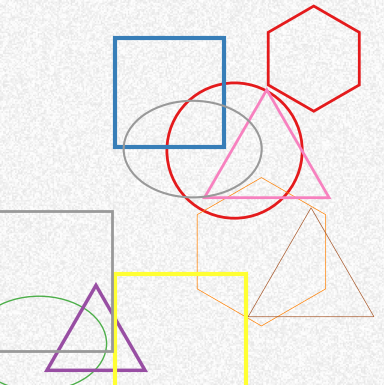[{"shape": "hexagon", "thickness": 2, "radius": 0.68, "center": [0.815, 0.848]}, {"shape": "circle", "thickness": 2, "radius": 0.88, "center": [0.609, 0.609]}, {"shape": "square", "thickness": 3, "radius": 0.71, "center": [0.441, 0.76]}, {"shape": "oval", "thickness": 1, "radius": 0.88, "center": [0.101, 0.108]}, {"shape": "triangle", "thickness": 2.5, "radius": 0.74, "center": [0.249, 0.112]}, {"shape": "hexagon", "thickness": 0.5, "radius": 0.96, "center": [0.679, 0.346]}, {"shape": "square", "thickness": 3, "radius": 0.85, "center": [0.469, 0.118]}, {"shape": "triangle", "thickness": 0.5, "radius": 0.94, "center": [0.808, 0.272]}, {"shape": "triangle", "thickness": 2, "radius": 0.93, "center": [0.693, 0.58]}, {"shape": "square", "thickness": 2, "radius": 0.91, "center": [0.108, 0.27]}, {"shape": "oval", "thickness": 1.5, "radius": 0.9, "center": [0.5, 0.613]}]